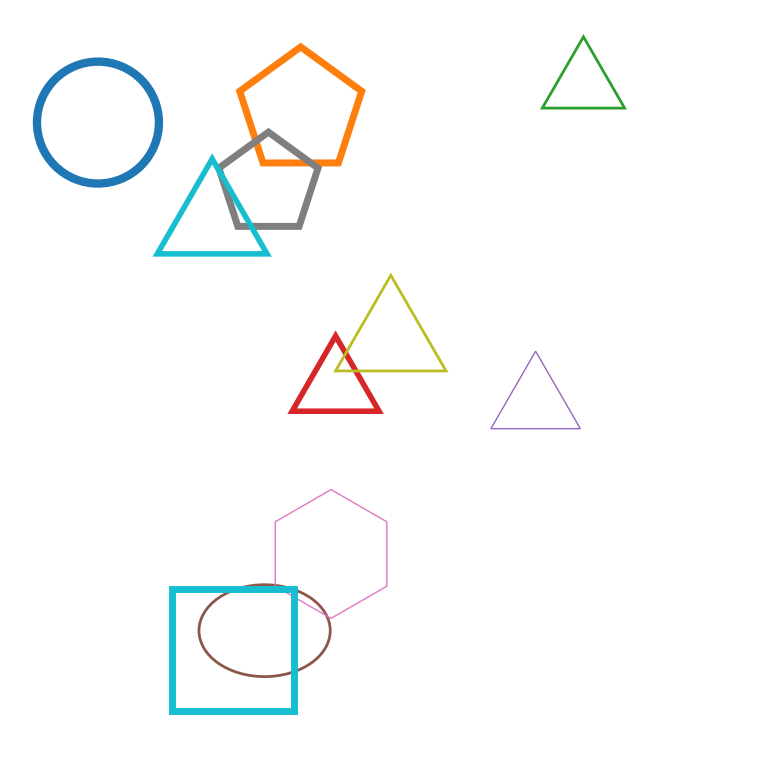[{"shape": "circle", "thickness": 3, "radius": 0.4, "center": [0.127, 0.841]}, {"shape": "pentagon", "thickness": 2.5, "radius": 0.42, "center": [0.391, 0.856]}, {"shape": "triangle", "thickness": 1, "radius": 0.31, "center": [0.758, 0.89]}, {"shape": "triangle", "thickness": 2, "radius": 0.33, "center": [0.436, 0.499]}, {"shape": "triangle", "thickness": 0.5, "radius": 0.34, "center": [0.696, 0.477]}, {"shape": "oval", "thickness": 1, "radius": 0.43, "center": [0.344, 0.181]}, {"shape": "hexagon", "thickness": 0.5, "radius": 0.42, "center": [0.43, 0.281]}, {"shape": "pentagon", "thickness": 2.5, "radius": 0.34, "center": [0.349, 0.761]}, {"shape": "triangle", "thickness": 1, "radius": 0.41, "center": [0.508, 0.56]}, {"shape": "square", "thickness": 2.5, "radius": 0.4, "center": [0.303, 0.156]}, {"shape": "triangle", "thickness": 2, "radius": 0.41, "center": [0.276, 0.711]}]